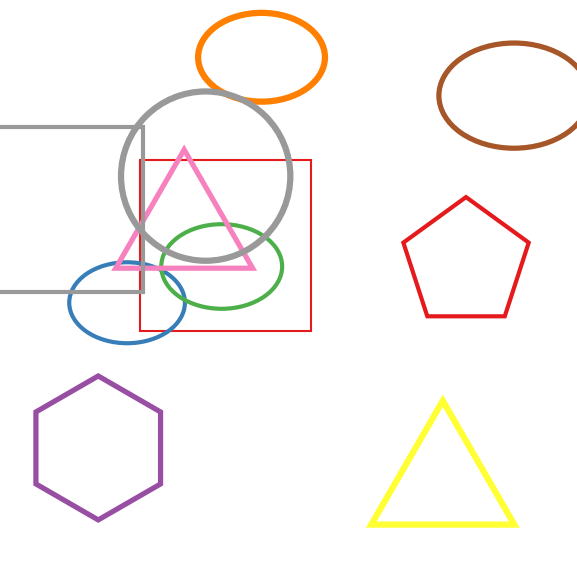[{"shape": "square", "thickness": 1, "radius": 0.74, "center": [0.391, 0.574]}, {"shape": "pentagon", "thickness": 2, "radius": 0.57, "center": [0.807, 0.544]}, {"shape": "oval", "thickness": 2, "radius": 0.5, "center": [0.22, 0.475]}, {"shape": "oval", "thickness": 2, "radius": 0.52, "center": [0.384, 0.538]}, {"shape": "hexagon", "thickness": 2.5, "radius": 0.62, "center": [0.17, 0.223]}, {"shape": "oval", "thickness": 3, "radius": 0.55, "center": [0.453, 0.9]}, {"shape": "triangle", "thickness": 3, "radius": 0.72, "center": [0.767, 0.162]}, {"shape": "oval", "thickness": 2.5, "radius": 0.65, "center": [0.89, 0.834]}, {"shape": "triangle", "thickness": 2.5, "radius": 0.68, "center": [0.319, 0.603]}, {"shape": "square", "thickness": 2, "radius": 0.71, "center": [0.104, 0.637]}, {"shape": "circle", "thickness": 3, "radius": 0.73, "center": [0.356, 0.694]}]